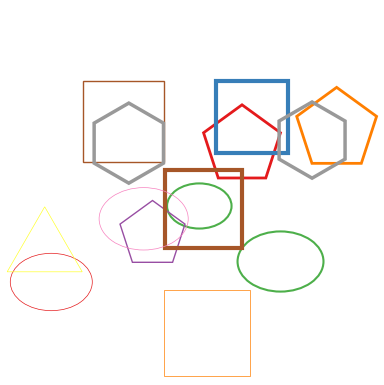[{"shape": "pentagon", "thickness": 2, "radius": 0.53, "center": [0.629, 0.623]}, {"shape": "oval", "thickness": 0.5, "radius": 0.53, "center": [0.133, 0.268]}, {"shape": "square", "thickness": 3, "radius": 0.47, "center": [0.654, 0.697]}, {"shape": "oval", "thickness": 1.5, "radius": 0.42, "center": [0.518, 0.465]}, {"shape": "oval", "thickness": 1.5, "radius": 0.56, "center": [0.729, 0.321]}, {"shape": "pentagon", "thickness": 1, "radius": 0.44, "center": [0.396, 0.39]}, {"shape": "square", "thickness": 0.5, "radius": 0.56, "center": [0.538, 0.134]}, {"shape": "pentagon", "thickness": 2, "radius": 0.55, "center": [0.874, 0.664]}, {"shape": "triangle", "thickness": 0.5, "radius": 0.56, "center": [0.116, 0.35]}, {"shape": "square", "thickness": 3, "radius": 0.5, "center": [0.528, 0.457]}, {"shape": "square", "thickness": 1, "radius": 0.53, "center": [0.32, 0.684]}, {"shape": "oval", "thickness": 0.5, "radius": 0.58, "center": [0.373, 0.432]}, {"shape": "hexagon", "thickness": 2.5, "radius": 0.49, "center": [0.811, 0.636]}, {"shape": "hexagon", "thickness": 2.5, "radius": 0.52, "center": [0.335, 0.628]}]